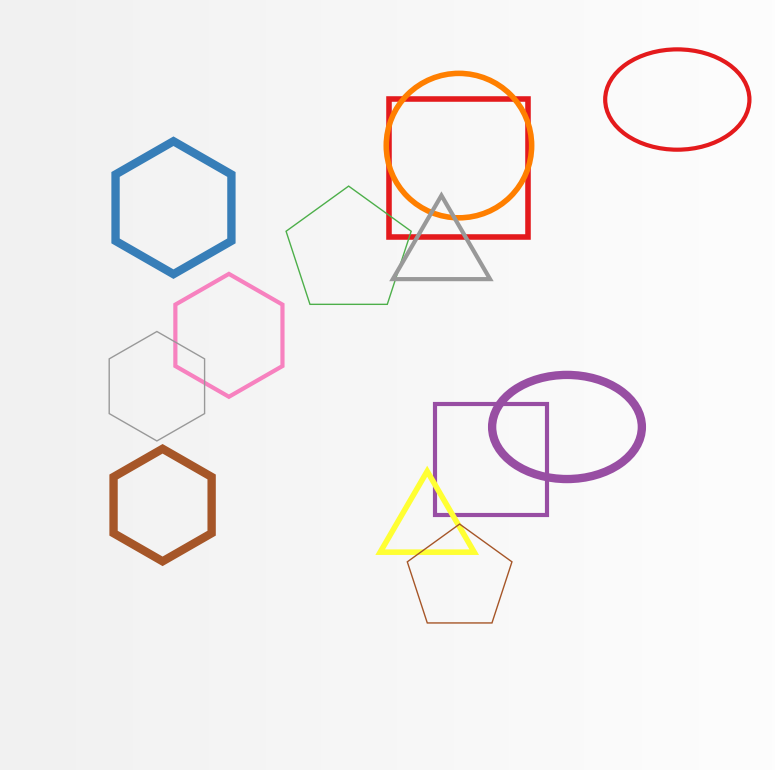[{"shape": "square", "thickness": 2, "radius": 0.45, "center": [0.592, 0.782]}, {"shape": "oval", "thickness": 1.5, "radius": 0.47, "center": [0.874, 0.871]}, {"shape": "hexagon", "thickness": 3, "radius": 0.43, "center": [0.224, 0.73]}, {"shape": "pentagon", "thickness": 0.5, "radius": 0.42, "center": [0.45, 0.673]}, {"shape": "oval", "thickness": 3, "radius": 0.48, "center": [0.732, 0.445]}, {"shape": "square", "thickness": 1.5, "radius": 0.36, "center": [0.633, 0.403]}, {"shape": "circle", "thickness": 2, "radius": 0.47, "center": [0.592, 0.811]}, {"shape": "triangle", "thickness": 2, "radius": 0.35, "center": [0.551, 0.318]}, {"shape": "hexagon", "thickness": 3, "radius": 0.37, "center": [0.21, 0.344]}, {"shape": "pentagon", "thickness": 0.5, "radius": 0.35, "center": [0.593, 0.248]}, {"shape": "hexagon", "thickness": 1.5, "radius": 0.4, "center": [0.295, 0.565]}, {"shape": "hexagon", "thickness": 0.5, "radius": 0.36, "center": [0.202, 0.498]}, {"shape": "triangle", "thickness": 1.5, "radius": 0.36, "center": [0.57, 0.674]}]